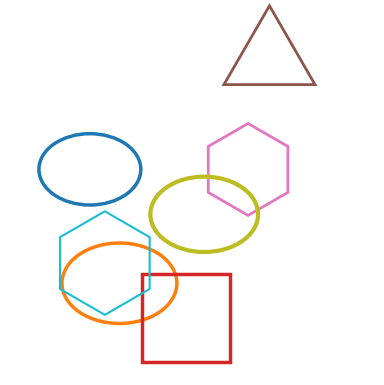[{"shape": "oval", "thickness": 2.5, "radius": 0.66, "center": [0.233, 0.56]}, {"shape": "oval", "thickness": 2.5, "radius": 0.75, "center": [0.31, 0.264]}, {"shape": "square", "thickness": 2.5, "radius": 0.57, "center": [0.484, 0.173]}, {"shape": "triangle", "thickness": 2, "radius": 0.68, "center": [0.7, 0.848]}, {"shape": "hexagon", "thickness": 2, "radius": 0.6, "center": [0.644, 0.56]}, {"shape": "oval", "thickness": 3, "radius": 0.7, "center": [0.53, 0.443]}, {"shape": "hexagon", "thickness": 1.5, "radius": 0.67, "center": [0.272, 0.317]}]